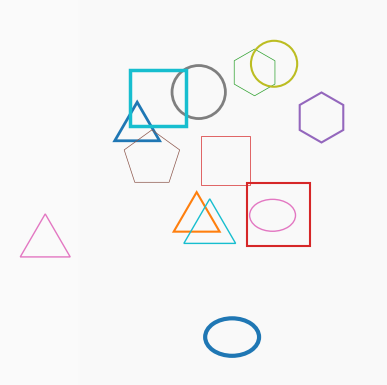[{"shape": "triangle", "thickness": 2, "radius": 0.33, "center": [0.354, 0.668]}, {"shape": "oval", "thickness": 3, "radius": 0.35, "center": [0.599, 0.124]}, {"shape": "triangle", "thickness": 1.5, "radius": 0.34, "center": [0.507, 0.432]}, {"shape": "hexagon", "thickness": 0.5, "radius": 0.3, "center": [0.657, 0.812]}, {"shape": "square", "thickness": 0.5, "radius": 0.32, "center": [0.581, 0.583]}, {"shape": "square", "thickness": 1.5, "radius": 0.41, "center": [0.718, 0.442]}, {"shape": "hexagon", "thickness": 1.5, "radius": 0.32, "center": [0.83, 0.695]}, {"shape": "pentagon", "thickness": 0.5, "radius": 0.38, "center": [0.392, 0.587]}, {"shape": "oval", "thickness": 1, "radius": 0.3, "center": [0.703, 0.441]}, {"shape": "triangle", "thickness": 1, "radius": 0.37, "center": [0.117, 0.37]}, {"shape": "circle", "thickness": 2, "radius": 0.34, "center": [0.513, 0.761]}, {"shape": "circle", "thickness": 1.5, "radius": 0.3, "center": [0.707, 0.834]}, {"shape": "triangle", "thickness": 1, "radius": 0.39, "center": [0.541, 0.406]}, {"shape": "square", "thickness": 2.5, "radius": 0.36, "center": [0.408, 0.745]}]